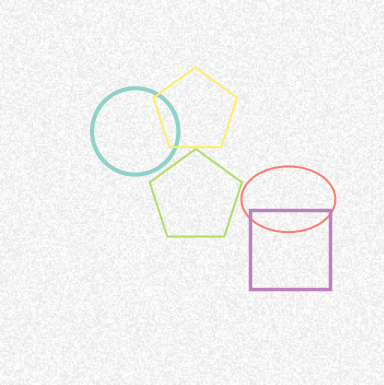[{"shape": "circle", "thickness": 3, "radius": 0.56, "center": [0.351, 0.659]}, {"shape": "oval", "thickness": 1.5, "radius": 0.61, "center": [0.749, 0.482]}, {"shape": "pentagon", "thickness": 1.5, "radius": 0.63, "center": [0.509, 0.487]}, {"shape": "square", "thickness": 2.5, "radius": 0.51, "center": [0.753, 0.352]}, {"shape": "pentagon", "thickness": 1.5, "radius": 0.57, "center": [0.507, 0.711]}]